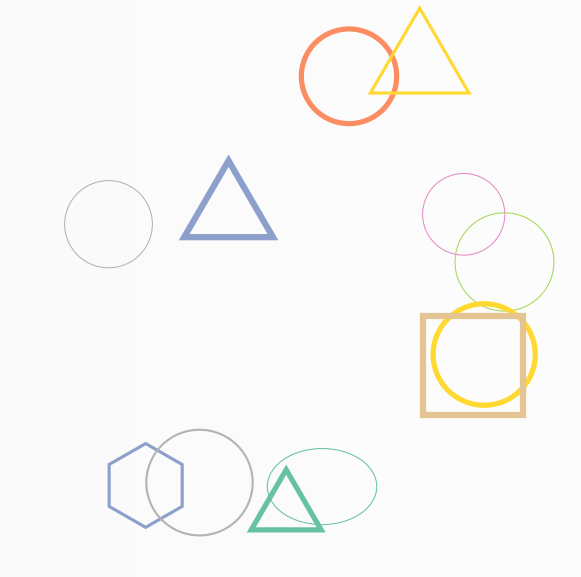[{"shape": "oval", "thickness": 0.5, "radius": 0.47, "center": [0.554, 0.157]}, {"shape": "triangle", "thickness": 2.5, "radius": 0.35, "center": [0.492, 0.116]}, {"shape": "circle", "thickness": 2.5, "radius": 0.41, "center": [0.6, 0.867]}, {"shape": "hexagon", "thickness": 1.5, "radius": 0.36, "center": [0.251, 0.159]}, {"shape": "triangle", "thickness": 3, "radius": 0.44, "center": [0.393, 0.633]}, {"shape": "circle", "thickness": 0.5, "radius": 0.35, "center": [0.798, 0.628]}, {"shape": "circle", "thickness": 0.5, "radius": 0.43, "center": [0.868, 0.546]}, {"shape": "triangle", "thickness": 1.5, "radius": 0.49, "center": [0.722, 0.887]}, {"shape": "circle", "thickness": 2.5, "radius": 0.44, "center": [0.833, 0.385]}, {"shape": "square", "thickness": 3, "radius": 0.43, "center": [0.814, 0.366]}, {"shape": "circle", "thickness": 0.5, "radius": 0.38, "center": [0.187, 0.611]}, {"shape": "circle", "thickness": 1, "radius": 0.46, "center": [0.343, 0.163]}]